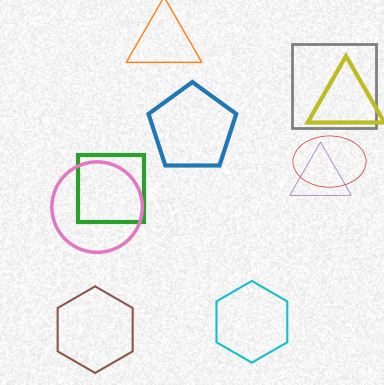[{"shape": "pentagon", "thickness": 3, "radius": 0.6, "center": [0.5, 0.667]}, {"shape": "triangle", "thickness": 1, "radius": 0.57, "center": [0.426, 0.895]}, {"shape": "square", "thickness": 3, "radius": 0.43, "center": [0.289, 0.51]}, {"shape": "oval", "thickness": 0.5, "radius": 0.48, "center": [0.856, 0.58]}, {"shape": "triangle", "thickness": 0.5, "radius": 0.46, "center": [0.832, 0.539]}, {"shape": "hexagon", "thickness": 1.5, "radius": 0.56, "center": [0.247, 0.144]}, {"shape": "circle", "thickness": 2.5, "radius": 0.59, "center": [0.252, 0.462]}, {"shape": "square", "thickness": 2, "radius": 0.55, "center": [0.868, 0.777]}, {"shape": "triangle", "thickness": 3, "radius": 0.58, "center": [0.899, 0.739]}, {"shape": "hexagon", "thickness": 1.5, "radius": 0.53, "center": [0.654, 0.164]}]